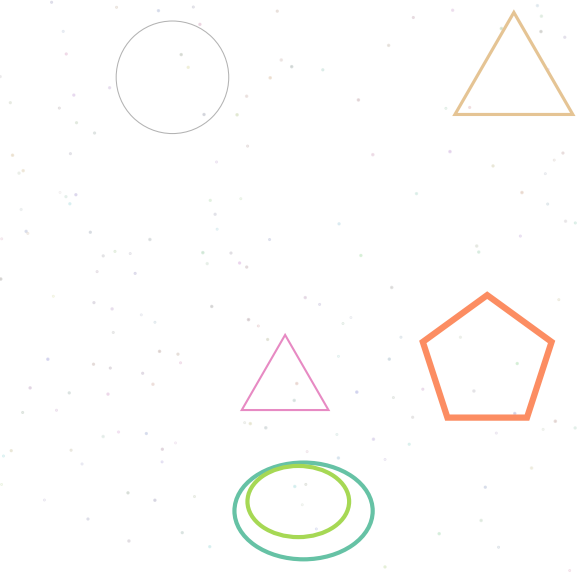[{"shape": "oval", "thickness": 2, "radius": 0.6, "center": [0.526, 0.114]}, {"shape": "pentagon", "thickness": 3, "radius": 0.59, "center": [0.844, 0.371]}, {"shape": "triangle", "thickness": 1, "radius": 0.43, "center": [0.494, 0.332]}, {"shape": "oval", "thickness": 2, "radius": 0.44, "center": [0.517, 0.131]}, {"shape": "triangle", "thickness": 1.5, "radius": 0.59, "center": [0.89, 0.86]}, {"shape": "circle", "thickness": 0.5, "radius": 0.49, "center": [0.299, 0.865]}]